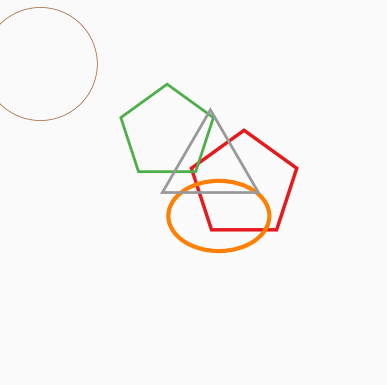[{"shape": "pentagon", "thickness": 2.5, "radius": 0.71, "center": [0.63, 0.519]}, {"shape": "pentagon", "thickness": 2, "radius": 0.63, "center": [0.431, 0.656]}, {"shape": "oval", "thickness": 3, "radius": 0.65, "center": [0.565, 0.439]}, {"shape": "circle", "thickness": 0.5, "radius": 0.73, "center": [0.104, 0.834]}, {"shape": "triangle", "thickness": 2, "radius": 0.72, "center": [0.543, 0.571]}]